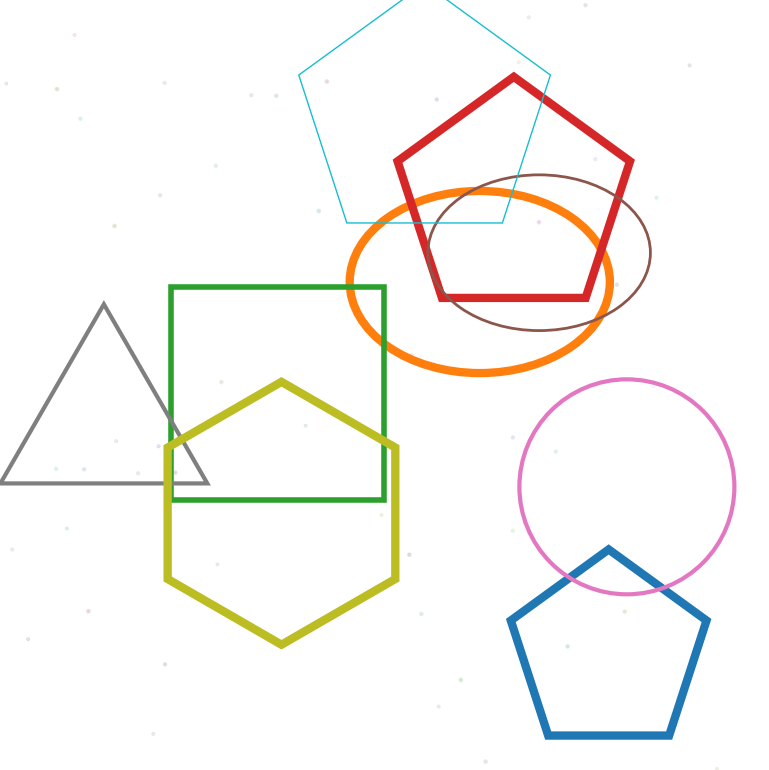[{"shape": "pentagon", "thickness": 3, "radius": 0.67, "center": [0.79, 0.153]}, {"shape": "oval", "thickness": 3, "radius": 0.84, "center": [0.623, 0.634]}, {"shape": "square", "thickness": 2, "radius": 0.69, "center": [0.36, 0.489]}, {"shape": "pentagon", "thickness": 3, "radius": 0.79, "center": [0.667, 0.742]}, {"shape": "oval", "thickness": 1, "radius": 0.72, "center": [0.7, 0.672]}, {"shape": "circle", "thickness": 1.5, "radius": 0.7, "center": [0.814, 0.368]}, {"shape": "triangle", "thickness": 1.5, "radius": 0.78, "center": [0.135, 0.45]}, {"shape": "hexagon", "thickness": 3, "radius": 0.85, "center": [0.366, 0.333]}, {"shape": "pentagon", "thickness": 0.5, "radius": 0.86, "center": [0.551, 0.849]}]